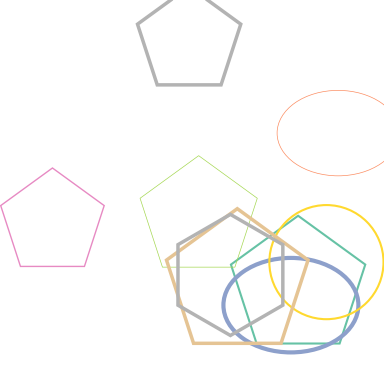[{"shape": "pentagon", "thickness": 1.5, "radius": 0.92, "center": [0.774, 0.256]}, {"shape": "oval", "thickness": 0.5, "radius": 0.79, "center": [0.878, 0.654]}, {"shape": "oval", "thickness": 3, "radius": 0.88, "center": [0.756, 0.207]}, {"shape": "pentagon", "thickness": 1, "radius": 0.71, "center": [0.136, 0.422]}, {"shape": "pentagon", "thickness": 0.5, "radius": 0.8, "center": [0.516, 0.436]}, {"shape": "circle", "thickness": 1.5, "radius": 0.74, "center": [0.848, 0.319]}, {"shape": "pentagon", "thickness": 2.5, "radius": 0.97, "center": [0.616, 0.265]}, {"shape": "hexagon", "thickness": 2.5, "radius": 0.79, "center": [0.598, 0.286]}, {"shape": "pentagon", "thickness": 2.5, "radius": 0.7, "center": [0.491, 0.894]}]